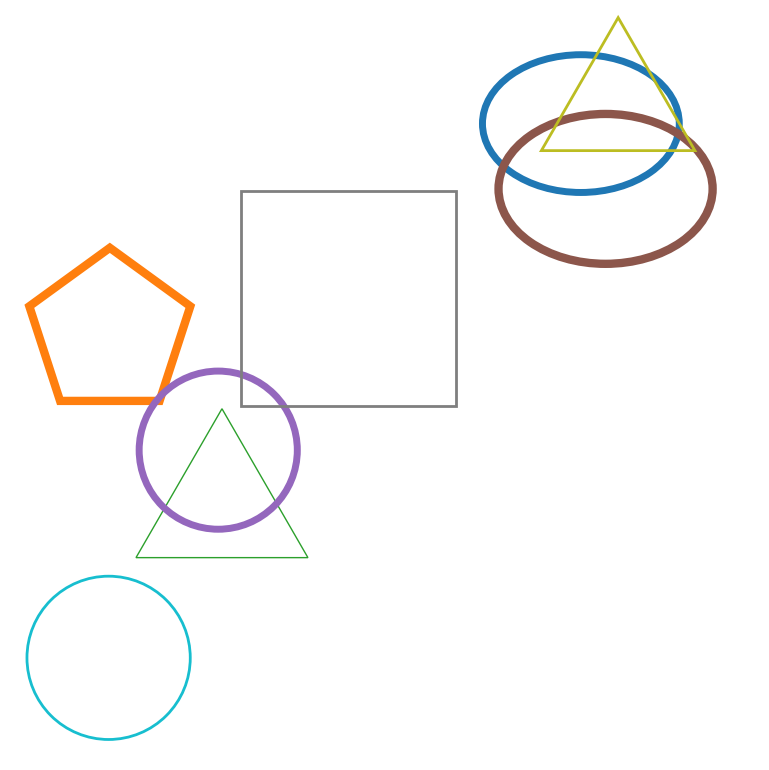[{"shape": "oval", "thickness": 2.5, "radius": 0.64, "center": [0.754, 0.839]}, {"shape": "pentagon", "thickness": 3, "radius": 0.55, "center": [0.143, 0.568]}, {"shape": "triangle", "thickness": 0.5, "radius": 0.64, "center": [0.288, 0.34]}, {"shape": "circle", "thickness": 2.5, "radius": 0.51, "center": [0.283, 0.415]}, {"shape": "oval", "thickness": 3, "radius": 0.7, "center": [0.786, 0.755]}, {"shape": "square", "thickness": 1, "radius": 0.7, "center": [0.453, 0.613]}, {"shape": "triangle", "thickness": 1, "radius": 0.58, "center": [0.803, 0.862]}, {"shape": "circle", "thickness": 1, "radius": 0.53, "center": [0.141, 0.146]}]